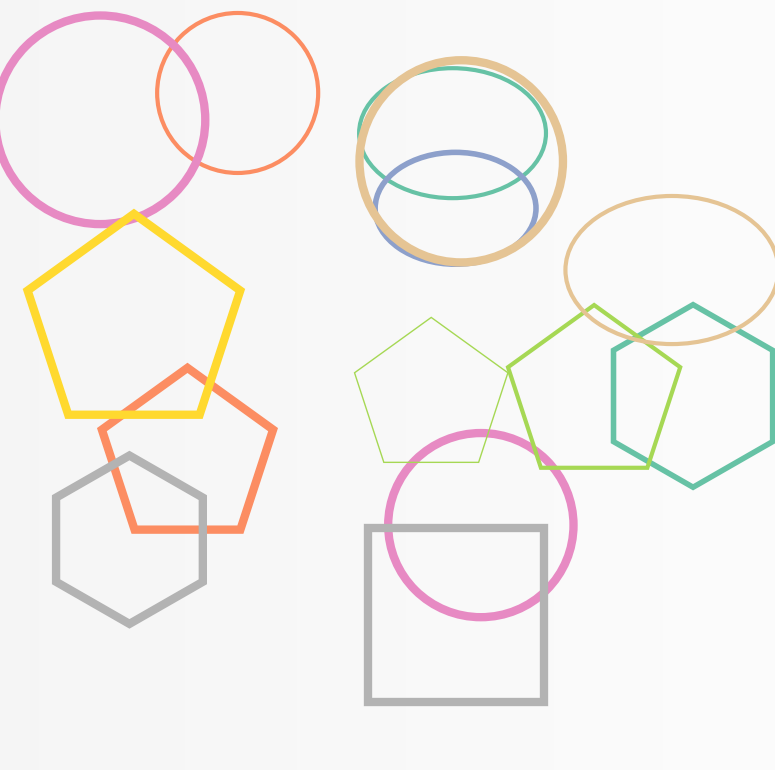[{"shape": "hexagon", "thickness": 2, "radius": 0.59, "center": [0.894, 0.486]}, {"shape": "oval", "thickness": 1.5, "radius": 0.6, "center": [0.584, 0.827]}, {"shape": "circle", "thickness": 1.5, "radius": 0.52, "center": [0.307, 0.879]}, {"shape": "pentagon", "thickness": 3, "radius": 0.58, "center": [0.242, 0.406]}, {"shape": "oval", "thickness": 2, "radius": 0.52, "center": [0.588, 0.729]}, {"shape": "circle", "thickness": 3, "radius": 0.6, "center": [0.62, 0.318]}, {"shape": "circle", "thickness": 3, "radius": 0.68, "center": [0.129, 0.844]}, {"shape": "pentagon", "thickness": 0.5, "radius": 0.52, "center": [0.556, 0.484]}, {"shape": "pentagon", "thickness": 1.5, "radius": 0.58, "center": [0.767, 0.487]}, {"shape": "pentagon", "thickness": 3, "radius": 0.72, "center": [0.173, 0.578]}, {"shape": "oval", "thickness": 1.5, "radius": 0.69, "center": [0.867, 0.649]}, {"shape": "circle", "thickness": 3, "radius": 0.66, "center": [0.595, 0.79]}, {"shape": "square", "thickness": 3, "radius": 0.57, "center": [0.588, 0.201]}, {"shape": "hexagon", "thickness": 3, "radius": 0.55, "center": [0.167, 0.299]}]